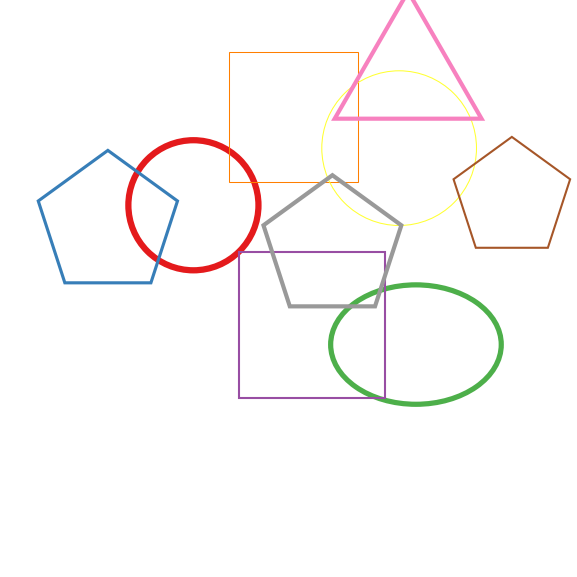[{"shape": "circle", "thickness": 3, "radius": 0.56, "center": [0.335, 0.644]}, {"shape": "pentagon", "thickness": 1.5, "radius": 0.63, "center": [0.187, 0.612]}, {"shape": "oval", "thickness": 2.5, "radius": 0.74, "center": [0.72, 0.402]}, {"shape": "square", "thickness": 1, "radius": 0.63, "center": [0.541, 0.436]}, {"shape": "square", "thickness": 0.5, "radius": 0.56, "center": [0.508, 0.796]}, {"shape": "circle", "thickness": 0.5, "radius": 0.67, "center": [0.691, 0.743]}, {"shape": "pentagon", "thickness": 1, "radius": 0.53, "center": [0.886, 0.656]}, {"shape": "triangle", "thickness": 2, "radius": 0.73, "center": [0.707, 0.867]}, {"shape": "pentagon", "thickness": 2, "radius": 0.63, "center": [0.576, 0.57]}]